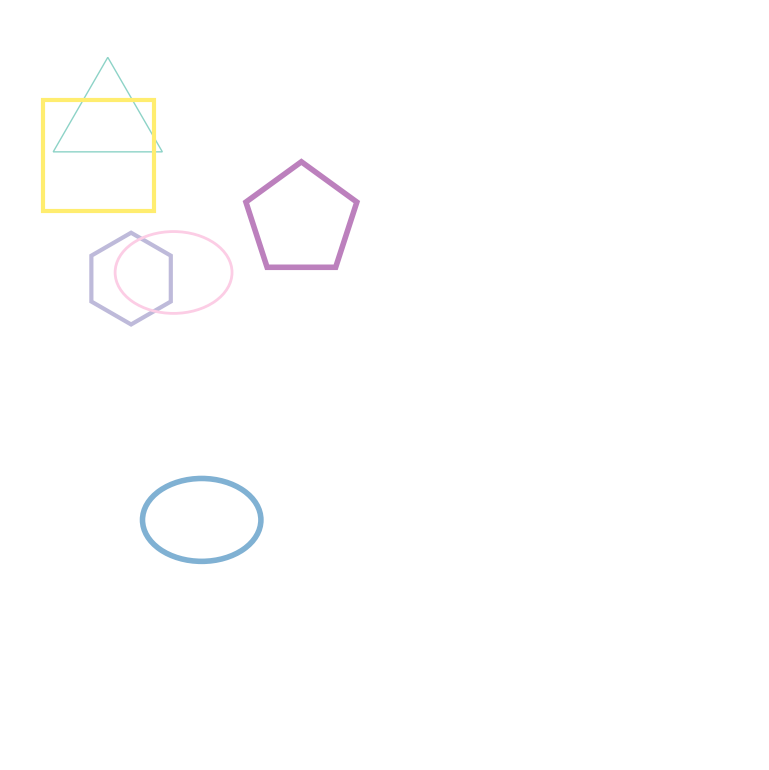[{"shape": "triangle", "thickness": 0.5, "radius": 0.41, "center": [0.14, 0.844]}, {"shape": "hexagon", "thickness": 1.5, "radius": 0.3, "center": [0.17, 0.638]}, {"shape": "oval", "thickness": 2, "radius": 0.38, "center": [0.262, 0.325]}, {"shape": "oval", "thickness": 1, "radius": 0.38, "center": [0.225, 0.646]}, {"shape": "pentagon", "thickness": 2, "radius": 0.38, "center": [0.391, 0.714]}, {"shape": "square", "thickness": 1.5, "radius": 0.36, "center": [0.128, 0.798]}]